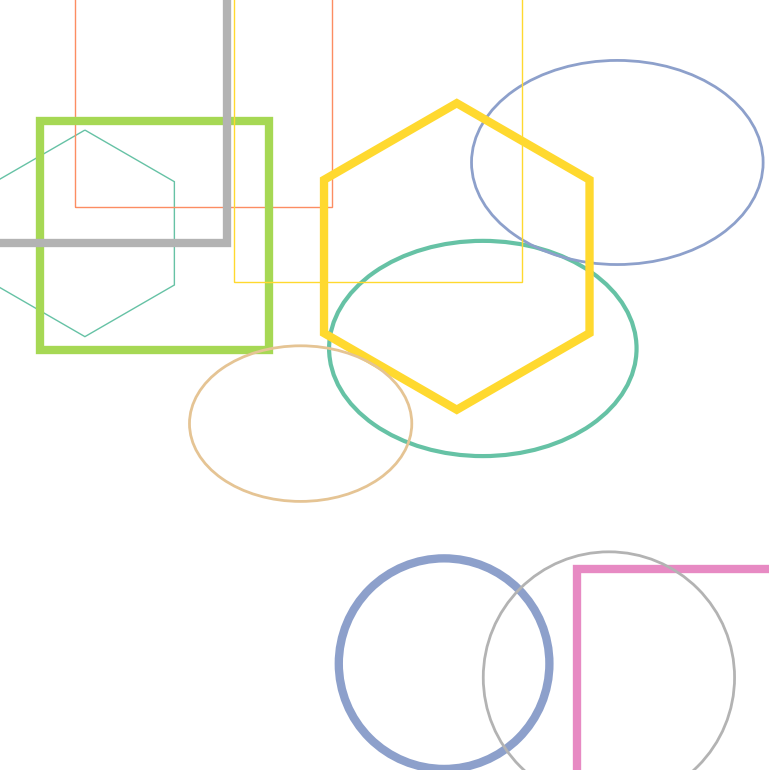[{"shape": "hexagon", "thickness": 0.5, "radius": 0.67, "center": [0.11, 0.697]}, {"shape": "oval", "thickness": 1.5, "radius": 1.0, "center": [0.627, 0.547]}, {"shape": "square", "thickness": 0.5, "radius": 0.83, "center": [0.264, 0.898]}, {"shape": "oval", "thickness": 1, "radius": 0.95, "center": [0.802, 0.789]}, {"shape": "circle", "thickness": 3, "radius": 0.68, "center": [0.577, 0.138]}, {"shape": "square", "thickness": 3, "radius": 0.68, "center": [0.885, 0.125]}, {"shape": "square", "thickness": 3, "radius": 0.74, "center": [0.201, 0.694]}, {"shape": "hexagon", "thickness": 3, "radius": 1.0, "center": [0.593, 0.667]}, {"shape": "square", "thickness": 0.5, "radius": 0.93, "center": [0.491, 0.82]}, {"shape": "oval", "thickness": 1, "radius": 0.72, "center": [0.39, 0.45]}, {"shape": "square", "thickness": 3, "radius": 0.95, "center": [0.104, 0.875]}, {"shape": "circle", "thickness": 1, "radius": 0.82, "center": [0.791, 0.12]}]